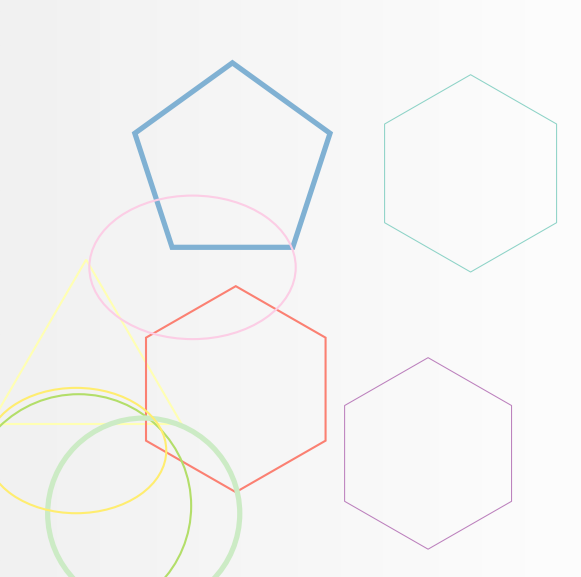[{"shape": "hexagon", "thickness": 0.5, "radius": 0.85, "center": [0.81, 0.699]}, {"shape": "triangle", "thickness": 1, "radius": 0.95, "center": [0.148, 0.36]}, {"shape": "hexagon", "thickness": 1, "radius": 0.89, "center": [0.406, 0.325]}, {"shape": "pentagon", "thickness": 2.5, "radius": 0.88, "center": [0.4, 0.714]}, {"shape": "circle", "thickness": 1, "radius": 0.97, "center": [0.135, 0.123]}, {"shape": "oval", "thickness": 1, "radius": 0.89, "center": [0.331, 0.536]}, {"shape": "hexagon", "thickness": 0.5, "radius": 0.83, "center": [0.736, 0.214]}, {"shape": "circle", "thickness": 2.5, "radius": 0.83, "center": [0.247, 0.11]}, {"shape": "oval", "thickness": 1, "radius": 0.78, "center": [0.131, 0.219]}]